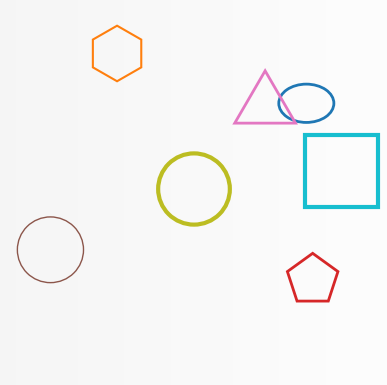[{"shape": "oval", "thickness": 2, "radius": 0.36, "center": [0.791, 0.732]}, {"shape": "hexagon", "thickness": 1.5, "radius": 0.36, "center": [0.302, 0.861]}, {"shape": "pentagon", "thickness": 2, "radius": 0.34, "center": [0.807, 0.273]}, {"shape": "circle", "thickness": 1, "radius": 0.43, "center": [0.13, 0.351]}, {"shape": "triangle", "thickness": 2, "radius": 0.45, "center": [0.684, 0.725]}, {"shape": "circle", "thickness": 3, "radius": 0.46, "center": [0.501, 0.509]}, {"shape": "square", "thickness": 3, "radius": 0.47, "center": [0.882, 0.556]}]